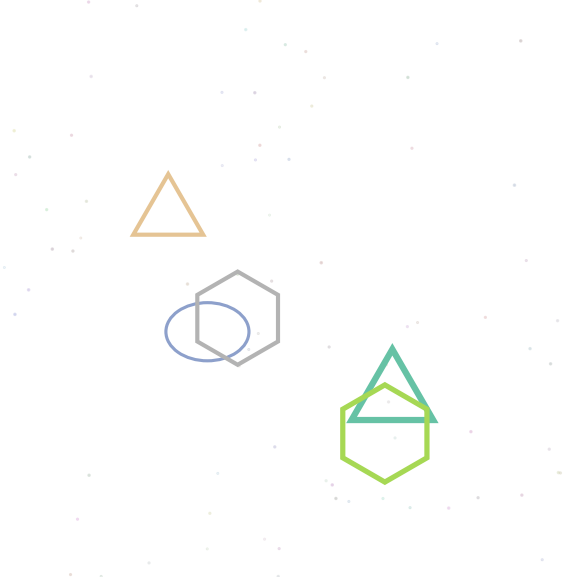[{"shape": "triangle", "thickness": 3, "radius": 0.41, "center": [0.679, 0.313]}, {"shape": "oval", "thickness": 1.5, "radius": 0.36, "center": [0.359, 0.425]}, {"shape": "hexagon", "thickness": 2.5, "radius": 0.42, "center": [0.666, 0.249]}, {"shape": "triangle", "thickness": 2, "radius": 0.35, "center": [0.291, 0.628]}, {"shape": "hexagon", "thickness": 2, "radius": 0.4, "center": [0.412, 0.448]}]